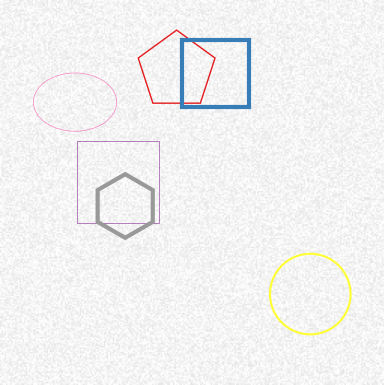[{"shape": "pentagon", "thickness": 1, "radius": 0.52, "center": [0.459, 0.817]}, {"shape": "square", "thickness": 3, "radius": 0.43, "center": [0.56, 0.81]}, {"shape": "square", "thickness": 0.5, "radius": 0.54, "center": [0.307, 0.527]}, {"shape": "circle", "thickness": 1.5, "radius": 0.52, "center": [0.806, 0.236]}, {"shape": "oval", "thickness": 0.5, "radius": 0.54, "center": [0.195, 0.735]}, {"shape": "hexagon", "thickness": 3, "radius": 0.41, "center": [0.325, 0.465]}]